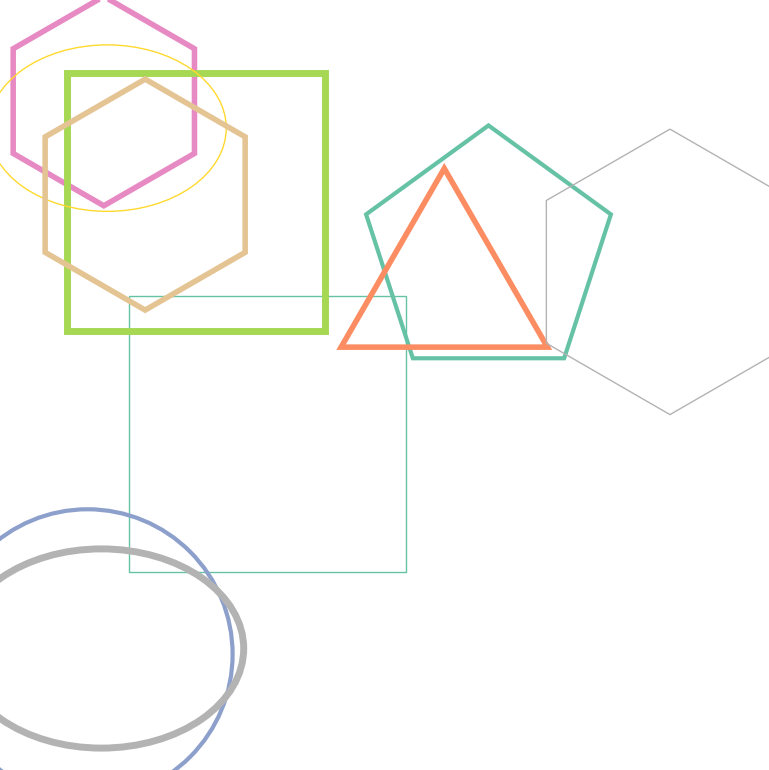[{"shape": "square", "thickness": 0.5, "radius": 0.9, "center": [0.348, 0.436]}, {"shape": "pentagon", "thickness": 1.5, "radius": 0.84, "center": [0.634, 0.67]}, {"shape": "triangle", "thickness": 2, "radius": 0.77, "center": [0.577, 0.627]}, {"shape": "circle", "thickness": 1.5, "radius": 0.94, "center": [0.114, 0.15]}, {"shape": "hexagon", "thickness": 2, "radius": 0.68, "center": [0.135, 0.869]}, {"shape": "square", "thickness": 2.5, "radius": 0.84, "center": [0.255, 0.738]}, {"shape": "oval", "thickness": 0.5, "radius": 0.77, "center": [0.139, 0.834]}, {"shape": "hexagon", "thickness": 2, "radius": 0.75, "center": [0.189, 0.747]}, {"shape": "oval", "thickness": 2.5, "radius": 0.92, "center": [0.132, 0.158]}, {"shape": "hexagon", "thickness": 0.5, "radius": 0.93, "center": [0.87, 0.647]}]